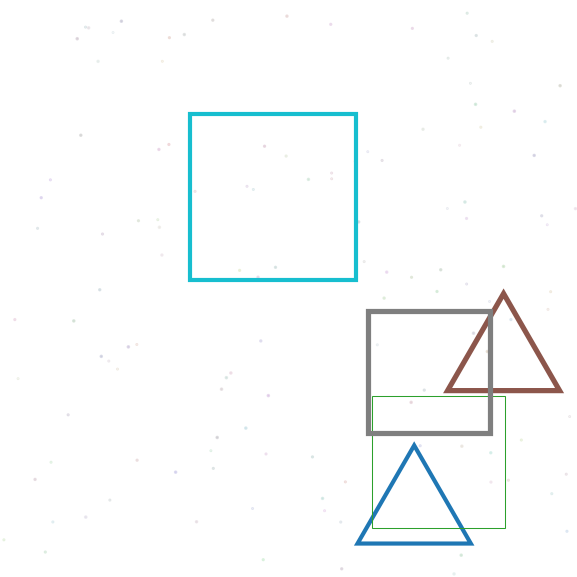[{"shape": "triangle", "thickness": 2, "radius": 0.57, "center": [0.717, 0.115]}, {"shape": "square", "thickness": 0.5, "radius": 0.57, "center": [0.759, 0.2]}, {"shape": "triangle", "thickness": 2.5, "radius": 0.56, "center": [0.872, 0.379]}, {"shape": "square", "thickness": 2.5, "radius": 0.53, "center": [0.743, 0.355]}, {"shape": "square", "thickness": 2, "radius": 0.72, "center": [0.473, 0.658]}]